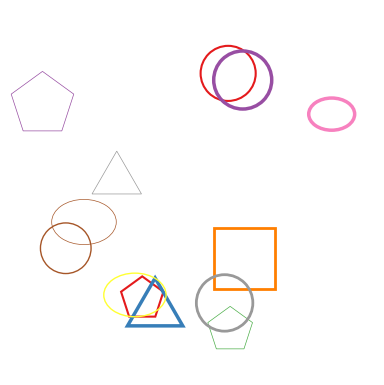[{"shape": "circle", "thickness": 1.5, "radius": 0.36, "center": [0.593, 0.809]}, {"shape": "pentagon", "thickness": 1.5, "radius": 0.29, "center": [0.369, 0.224]}, {"shape": "triangle", "thickness": 2.5, "radius": 0.41, "center": [0.403, 0.195]}, {"shape": "pentagon", "thickness": 0.5, "radius": 0.31, "center": [0.598, 0.143]}, {"shape": "pentagon", "thickness": 0.5, "radius": 0.43, "center": [0.11, 0.729]}, {"shape": "circle", "thickness": 2.5, "radius": 0.38, "center": [0.63, 0.792]}, {"shape": "square", "thickness": 2, "radius": 0.4, "center": [0.634, 0.329]}, {"shape": "oval", "thickness": 1, "radius": 0.4, "center": [0.35, 0.234]}, {"shape": "circle", "thickness": 1, "radius": 0.33, "center": [0.171, 0.355]}, {"shape": "oval", "thickness": 0.5, "radius": 0.42, "center": [0.218, 0.423]}, {"shape": "oval", "thickness": 2.5, "radius": 0.3, "center": [0.862, 0.704]}, {"shape": "circle", "thickness": 2, "radius": 0.37, "center": [0.583, 0.213]}, {"shape": "triangle", "thickness": 0.5, "radius": 0.37, "center": [0.303, 0.533]}]